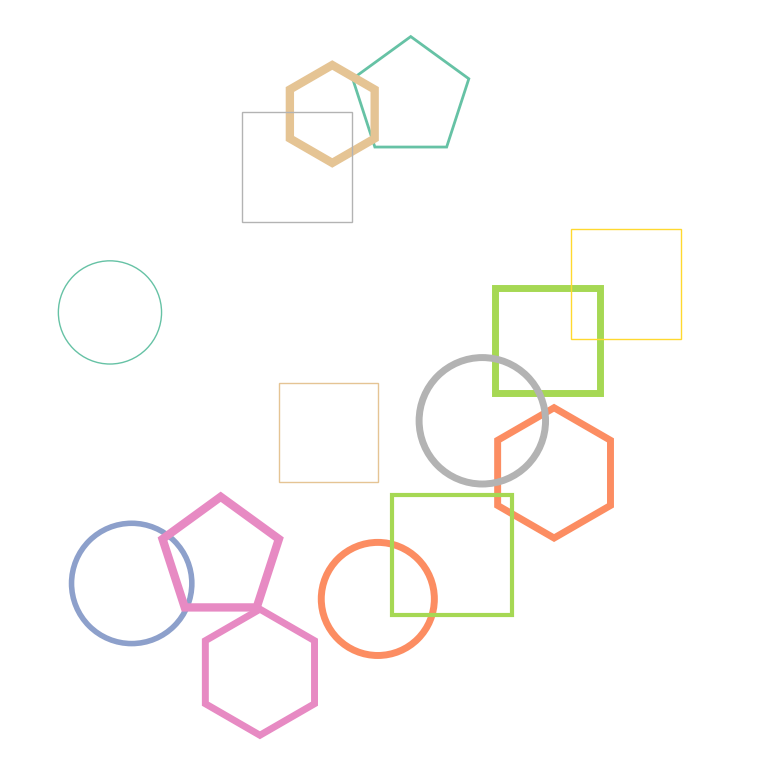[{"shape": "circle", "thickness": 0.5, "radius": 0.34, "center": [0.143, 0.594]}, {"shape": "pentagon", "thickness": 1, "radius": 0.4, "center": [0.533, 0.873]}, {"shape": "circle", "thickness": 2.5, "radius": 0.37, "center": [0.491, 0.222]}, {"shape": "hexagon", "thickness": 2.5, "radius": 0.42, "center": [0.72, 0.386]}, {"shape": "circle", "thickness": 2, "radius": 0.39, "center": [0.171, 0.242]}, {"shape": "hexagon", "thickness": 2.5, "radius": 0.41, "center": [0.338, 0.127]}, {"shape": "pentagon", "thickness": 3, "radius": 0.4, "center": [0.287, 0.275]}, {"shape": "square", "thickness": 1.5, "radius": 0.39, "center": [0.587, 0.279]}, {"shape": "square", "thickness": 2.5, "radius": 0.34, "center": [0.711, 0.558]}, {"shape": "square", "thickness": 0.5, "radius": 0.36, "center": [0.813, 0.631]}, {"shape": "square", "thickness": 0.5, "radius": 0.32, "center": [0.427, 0.438]}, {"shape": "hexagon", "thickness": 3, "radius": 0.32, "center": [0.432, 0.852]}, {"shape": "circle", "thickness": 2.5, "radius": 0.41, "center": [0.626, 0.454]}, {"shape": "square", "thickness": 0.5, "radius": 0.36, "center": [0.386, 0.783]}]